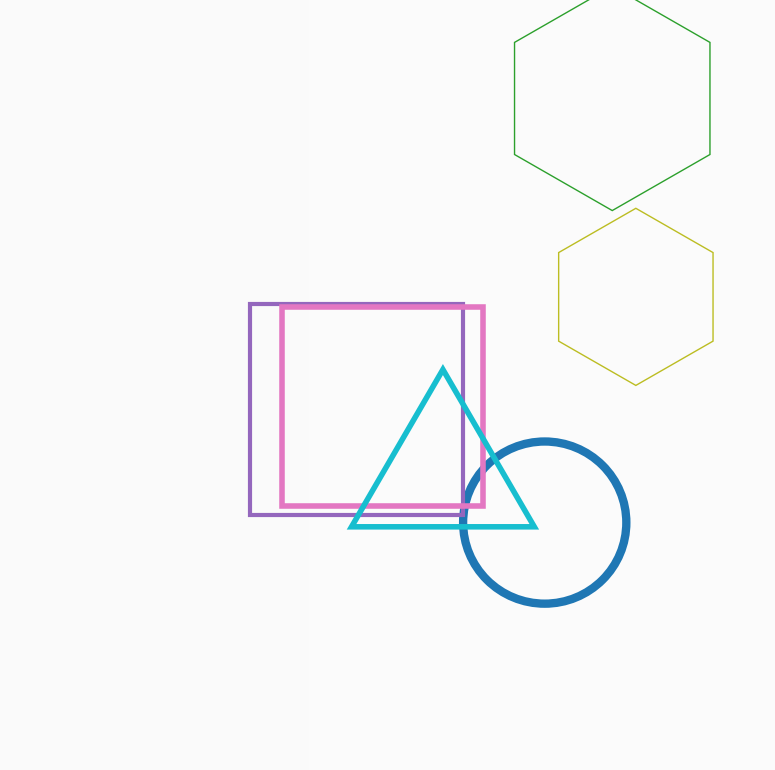[{"shape": "circle", "thickness": 3, "radius": 0.53, "center": [0.703, 0.321]}, {"shape": "hexagon", "thickness": 0.5, "radius": 0.73, "center": [0.79, 0.872]}, {"shape": "square", "thickness": 1.5, "radius": 0.69, "center": [0.459, 0.468]}, {"shape": "square", "thickness": 2, "radius": 0.65, "center": [0.493, 0.472]}, {"shape": "hexagon", "thickness": 0.5, "radius": 0.58, "center": [0.82, 0.614]}, {"shape": "triangle", "thickness": 2, "radius": 0.68, "center": [0.572, 0.384]}]